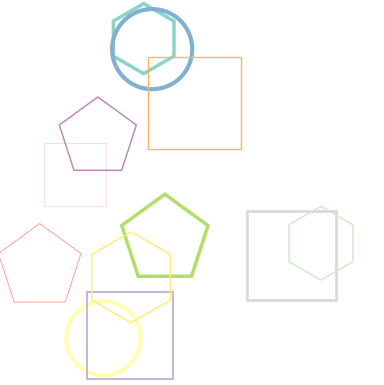[{"shape": "hexagon", "thickness": 2.5, "radius": 0.45, "center": [0.373, 0.9]}, {"shape": "circle", "thickness": 3, "radius": 0.48, "center": [0.268, 0.121]}, {"shape": "square", "thickness": 1.5, "radius": 0.56, "center": [0.338, 0.13]}, {"shape": "pentagon", "thickness": 0.5, "radius": 0.56, "center": [0.103, 0.307]}, {"shape": "circle", "thickness": 3, "radius": 0.52, "center": [0.395, 0.872]}, {"shape": "square", "thickness": 1, "radius": 0.6, "center": [0.505, 0.732]}, {"shape": "pentagon", "thickness": 2.5, "radius": 0.59, "center": [0.428, 0.378]}, {"shape": "square", "thickness": 0.5, "radius": 0.4, "center": [0.194, 0.547]}, {"shape": "square", "thickness": 2, "radius": 0.58, "center": [0.758, 0.336]}, {"shape": "pentagon", "thickness": 1, "radius": 0.53, "center": [0.254, 0.643]}, {"shape": "hexagon", "thickness": 1, "radius": 0.48, "center": [0.834, 0.368]}, {"shape": "hexagon", "thickness": 1, "radius": 0.59, "center": [0.341, 0.28]}]